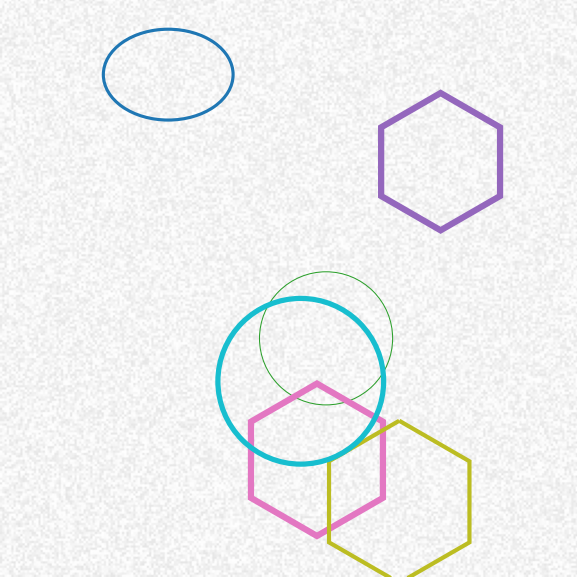[{"shape": "oval", "thickness": 1.5, "radius": 0.56, "center": [0.291, 0.87]}, {"shape": "circle", "thickness": 0.5, "radius": 0.58, "center": [0.565, 0.413]}, {"shape": "hexagon", "thickness": 3, "radius": 0.59, "center": [0.763, 0.719]}, {"shape": "hexagon", "thickness": 3, "radius": 0.66, "center": [0.549, 0.203]}, {"shape": "hexagon", "thickness": 2, "radius": 0.7, "center": [0.691, 0.13]}, {"shape": "circle", "thickness": 2.5, "radius": 0.72, "center": [0.521, 0.339]}]